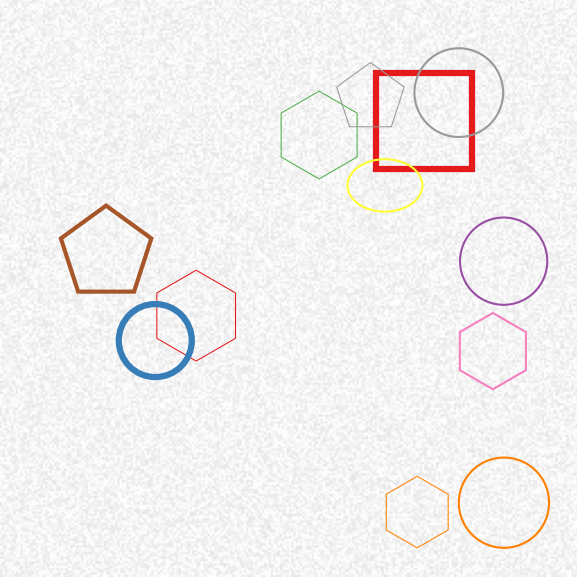[{"shape": "square", "thickness": 3, "radius": 0.42, "center": [0.735, 0.79]}, {"shape": "hexagon", "thickness": 0.5, "radius": 0.39, "center": [0.34, 0.453]}, {"shape": "circle", "thickness": 3, "radius": 0.32, "center": [0.269, 0.409]}, {"shape": "hexagon", "thickness": 0.5, "radius": 0.38, "center": [0.553, 0.765]}, {"shape": "circle", "thickness": 1, "radius": 0.38, "center": [0.872, 0.547]}, {"shape": "hexagon", "thickness": 0.5, "radius": 0.31, "center": [0.722, 0.112]}, {"shape": "circle", "thickness": 1, "radius": 0.39, "center": [0.873, 0.129]}, {"shape": "oval", "thickness": 1, "radius": 0.32, "center": [0.667, 0.678]}, {"shape": "pentagon", "thickness": 2, "radius": 0.41, "center": [0.184, 0.561]}, {"shape": "hexagon", "thickness": 1, "radius": 0.33, "center": [0.853, 0.391]}, {"shape": "circle", "thickness": 1, "radius": 0.38, "center": [0.794, 0.839]}, {"shape": "pentagon", "thickness": 0.5, "radius": 0.31, "center": [0.641, 0.829]}]